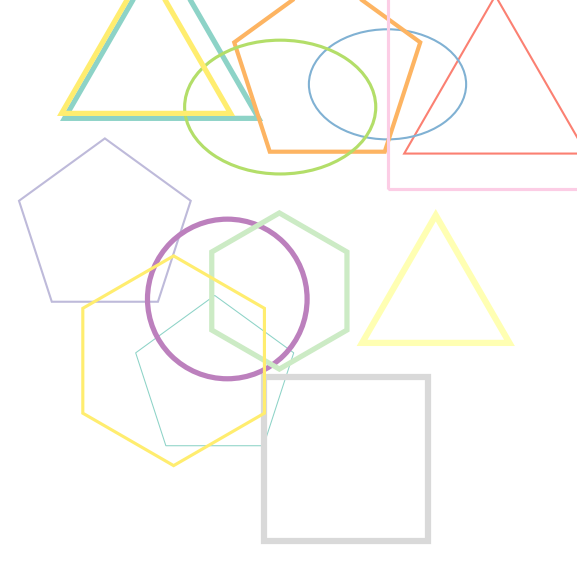[{"shape": "triangle", "thickness": 2.5, "radius": 0.97, "center": [0.28, 0.891]}, {"shape": "pentagon", "thickness": 0.5, "radius": 0.72, "center": [0.372, 0.344]}, {"shape": "triangle", "thickness": 3, "radius": 0.74, "center": [0.755, 0.479]}, {"shape": "pentagon", "thickness": 1, "radius": 0.78, "center": [0.182, 0.603]}, {"shape": "triangle", "thickness": 1, "radius": 0.91, "center": [0.858, 0.824]}, {"shape": "oval", "thickness": 1, "radius": 0.68, "center": [0.671, 0.853]}, {"shape": "pentagon", "thickness": 2, "radius": 0.85, "center": [0.567, 0.873]}, {"shape": "oval", "thickness": 1.5, "radius": 0.83, "center": [0.485, 0.814]}, {"shape": "square", "thickness": 1.5, "radius": 0.98, "center": [0.868, 0.868]}, {"shape": "square", "thickness": 3, "radius": 0.71, "center": [0.599, 0.205]}, {"shape": "circle", "thickness": 2.5, "radius": 0.69, "center": [0.394, 0.481]}, {"shape": "hexagon", "thickness": 2.5, "radius": 0.68, "center": [0.484, 0.495]}, {"shape": "hexagon", "thickness": 1.5, "radius": 0.91, "center": [0.301, 0.374]}, {"shape": "triangle", "thickness": 2.5, "radius": 0.84, "center": [0.253, 0.887]}]